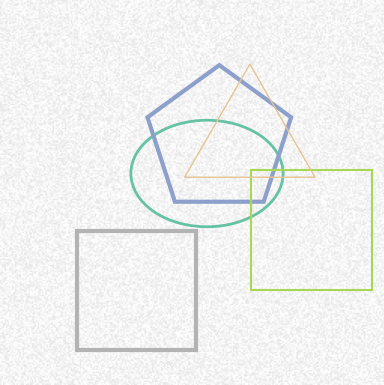[{"shape": "oval", "thickness": 2, "radius": 0.99, "center": [0.538, 0.549]}, {"shape": "pentagon", "thickness": 3, "radius": 0.98, "center": [0.57, 0.635]}, {"shape": "square", "thickness": 1.5, "radius": 0.78, "center": [0.809, 0.402]}, {"shape": "triangle", "thickness": 1, "radius": 0.98, "center": [0.649, 0.637]}, {"shape": "square", "thickness": 3, "radius": 0.78, "center": [0.354, 0.245]}]